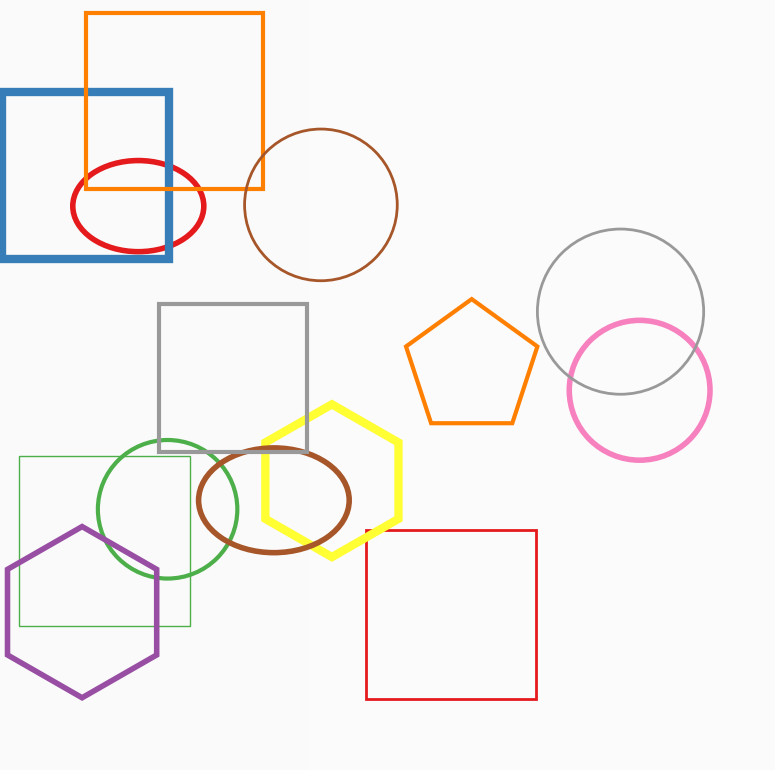[{"shape": "oval", "thickness": 2, "radius": 0.42, "center": [0.178, 0.732]}, {"shape": "square", "thickness": 1, "radius": 0.55, "center": [0.582, 0.202]}, {"shape": "square", "thickness": 3, "radius": 0.54, "center": [0.11, 0.772]}, {"shape": "circle", "thickness": 1.5, "radius": 0.45, "center": [0.216, 0.339]}, {"shape": "square", "thickness": 0.5, "radius": 0.55, "center": [0.135, 0.298]}, {"shape": "hexagon", "thickness": 2, "radius": 0.56, "center": [0.106, 0.205]}, {"shape": "pentagon", "thickness": 1.5, "radius": 0.45, "center": [0.609, 0.522]}, {"shape": "square", "thickness": 1.5, "radius": 0.57, "center": [0.225, 0.869]}, {"shape": "hexagon", "thickness": 3, "radius": 0.5, "center": [0.428, 0.376]}, {"shape": "oval", "thickness": 2, "radius": 0.49, "center": [0.353, 0.35]}, {"shape": "circle", "thickness": 1, "radius": 0.49, "center": [0.414, 0.734]}, {"shape": "circle", "thickness": 2, "radius": 0.45, "center": [0.825, 0.493]}, {"shape": "circle", "thickness": 1, "radius": 0.54, "center": [0.801, 0.595]}, {"shape": "square", "thickness": 1.5, "radius": 0.48, "center": [0.3, 0.509]}]